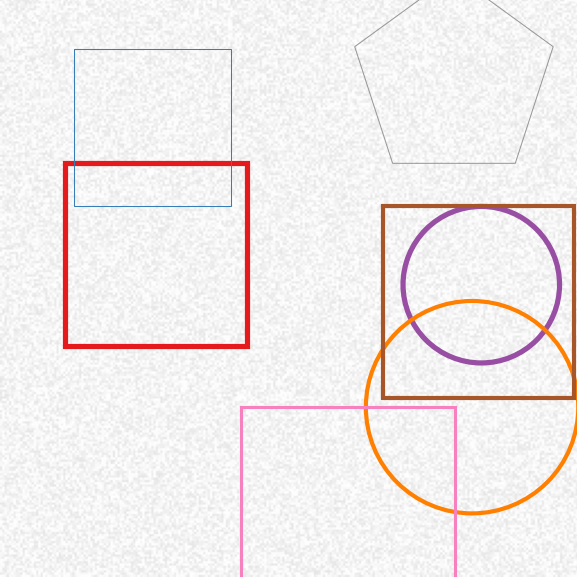[{"shape": "square", "thickness": 2.5, "radius": 0.79, "center": [0.27, 0.558]}, {"shape": "square", "thickness": 0.5, "radius": 0.68, "center": [0.265, 0.778]}, {"shape": "circle", "thickness": 2.5, "radius": 0.68, "center": [0.833, 0.506]}, {"shape": "circle", "thickness": 2, "radius": 0.92, "center": [0.817, 0.294]}, {"shape": "square", "thickness": 2, "radius": 0.83, "center": [0.829, 0.476]}, {"shape": "square", "thickness": 1.5, "radius": 0.92, "center": [0.602, 0.109]}, {"shape": "pentagon", "thickness": 0.5, "radius": 0.9, "center": [0.786, 0.862]}]